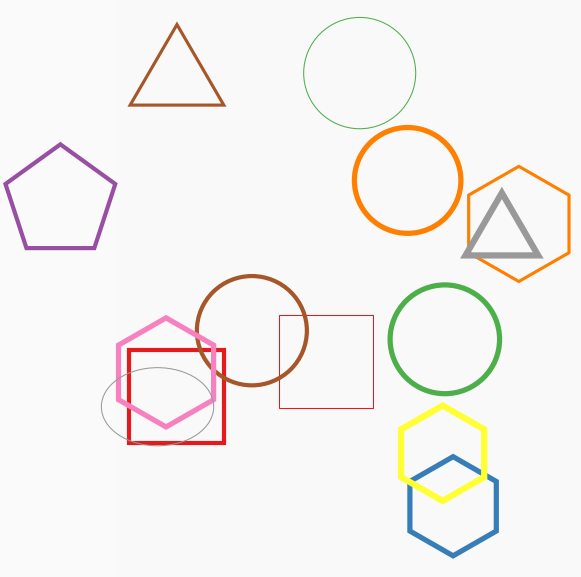[{"shape": "square", "thickness": 0.5, "radius": 0.4, "center": [0.561, 0.374]}, {"shape": "square", "thickness": 2, "radius": 0.41, "center": [0.304, 0.313]}, {"shape": "hexagon", "thickness": 2.5, "radius": 0.43, "center": [0.78, 0.123]}, {"shape": "circle", "thickness": 0.5, "radius": 0.48, "center": [0.619, 0.873]}, {"shape": "circle", "thickness": 2.5, "radius": 0.47, "center": [0.765, 0.412]}, {"shape": "pentagon", "thickness": 2, "radius": 0.5, "center": [0.104, 0.65]}, {"shape": "circle", "thickness": 2.5, "radius": 0.46, "center": [0.701, 0.687]}, {"shape": "hexagon", "thickness": 1.5, "radius": 0.5, "center": [0.893, 0.611]}, {"shape": "hexagon", "thickness": 3, "radius": 0.41, "center": [0.762, 0.214]}, {"shape": "triangle", "thickness": 1.5, "radius": 0.47, "center": [0.304, 0.864]}, {"shape": "circle", "thickness": 2, "radius": 0.47, "center": [0.433, 0.426]}, {"shape": "hexagon", "thickness": 2.5, "radius": 0.47, "center": [0.286, 0.354]}, {"shape": "triangle", "thickness": 3, "radius": 0.36, "center": [0.863, 0.593]}, {"shape": "oval", "thickness": 0.5, "radius": 0.48, "center": [0.271, 0.295]}]